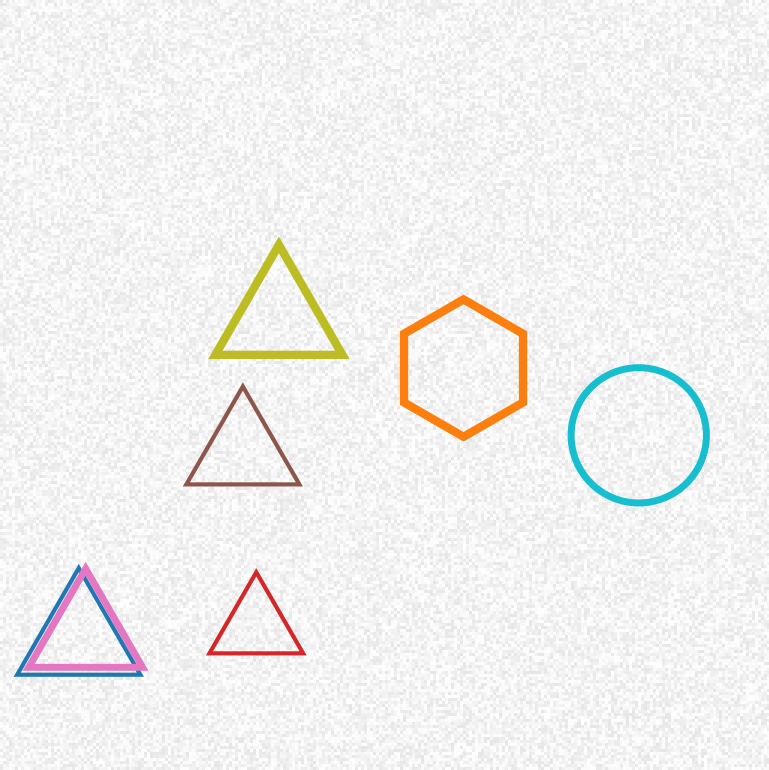[{"shape": "triangle", "thickness": 1.5, "radius": 0.46, "center": [0.102, 0.17]}, {"shape": "hexagon", "thickness": 3, "radius": 0.45, "center": [0.602, 0.522]}, {"shape": "triangle", "thickness": 1.5, "radius": 0.35, "center": [0.333, 0.187]}, {"shape": "triangle", "thickness": 1.5, "radius": 0.42, "center": [0.315, 0.413]}, {"shape": "triangle", "thickness": 2.5, "radius": 0.43, "center": [0.111, 0.176]}, {"shape": "triangle", "thickness": 3, "radius": 0.48, "center": [0.362, 0.587]}, {"shape": "circle", "thickness": 2.5, "radius": 0.44, "center": [0.83, 0.435]}]